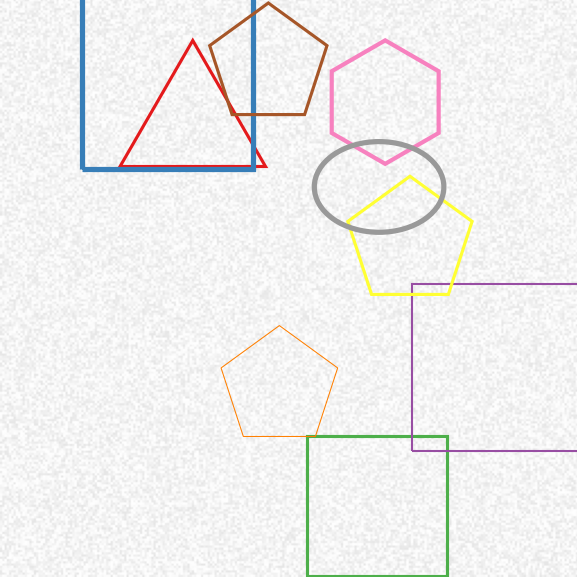[{"shape": "triangle", "thickness": 1.5, "radius": 0.73, "center": [0.334, 0.784]}, {"shape": "square", "thickness": 2.5, "radius": 0.74, "center": [0.29, 0.855]}, {"shape": "square", "thickness": 1.5, "radius": 0.61, "center": [0.653, 0.123]}, {"shape": "square", "thickness": 1, "radius": 0.73, "center": [0.859, 0.363]}, {"shape": "pentagon", "thickness": 0.5, "radius": 0.53, "center": [0.484, 0.329]}, {"shape": "pentagon", "thickness": 1.5, "radius": 0.57, "center": [0.71, 0.581]}, {"shape": "pentagon", "thickness": 1.5, "radius": 0.53, "center": [0.465, 0.887]}, {"shape": "hexagon", "thickness": 2, "radius": 0.53, "center": [0.667, 0.822]}, {"shape": "oval", "thickness": 2.5, "radius": 0.56, "center": [0.656, 0.675]}]